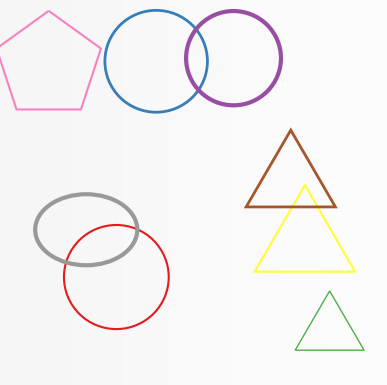[{"shape": "circle", "thickness": 1.5, "radius": 0.68, "center": [0.3, 0.28]}, {"shape": "circle", "thickness": 2, "radius": 0.66, "center": [0.403, 0.841]}, {"shape": "triangle", "thickness": 1, "radius": 0.51, "center": [0.851, 0.142]}, {"shape": "circle", "thickness": 3, "radius": 0.61, "center": [0.603, 0.849]}, {"shape": "triangle", "thickness": 1.5, "radius": 0.75, "center": [0.787, 0.369]}, {"shape": "triangle", "thickness": 2, "radius": 0.66, "center": [0.75, 0.529]}, {"shape": "pentagon", "thickness": 1.5, "radius": 0.71, "center": [0.126, 0.83]}, {"shape": "oval", "thickness": 3, "radius": 0.66, "center": [0.223, 0.403]}]